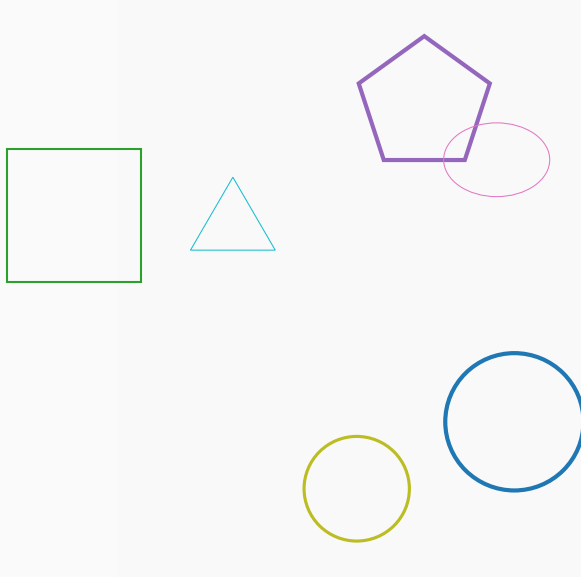[{"shape": "circle", "thickness": 2, "radius": 0.59, "center": [0.885, 0.269]}, {"shape": "square", "thickness": 1, "radius": 0.58, "center": [0.127, 0.626]}, {"shape": "pentagon", "thickness": 2, "radius": 0.59, "center": [0.73, 0.818]}, {"shape": "oval", "thickness": 0.5, "radius": 0.46, "center": [0.855, 0.723]}, {"shape": "circle", "thickness": 1.5, "radius": 0.45, "center": [0.614, 0.153]}, {"shape": "triangle", "thickness": 0.5, "radius": 0.42, "center": [0.401, 0.608]}]